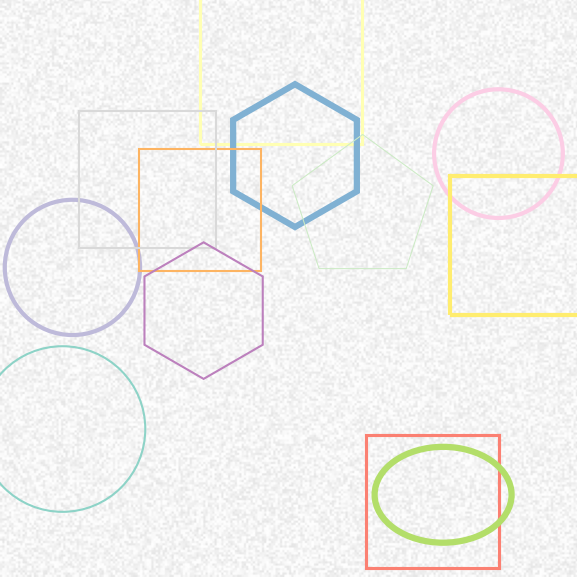[{"shape": "circle", "thickness": 1, "radius": 0.72, "center": [0.108, 0.256]}, {"shape": "square", "thickness": 1.5, "radius": 0.7, "center": [0.487, 0.891]}, {"shape": "circle", "thickness": 2, "radius": 0.59, "center": [0.125, 0.536]}, {"shape": "square", "thickness": 1.5, "radius": 0.57, "center": [0.749, 0.131]}, {"shape": "hexagon", "thickness": 3, "radius": 0.62, "center": [0.511, 0.73]}, {"shape": "square", "thickness": 1, "radius": 0.53, "center": [0.347, 0.636]}, {"shape": "oval", "thickness": 3, "radius": 0.59, "center": [0.767, 0.142]}, {"shape": "circle", "thickness": 2, "radius": 0.56, "center": [0.863, 0.733]}, {"shape": "square", "thickness": 1, "radius": 0.59, "center": [0.255, 0.689]}, {"shape": "hexagon", "thickness": 1, "radius": 0.59, "center": [0.353, 0.461]}, {"shape": "pentagon", "thickness": 0.5, "radius": 0.64, "center": [0.628, 0.638]}, {"shape": "square", "thickness": 2, "radius": 0.6, "center": [0.899, 0.574]}]